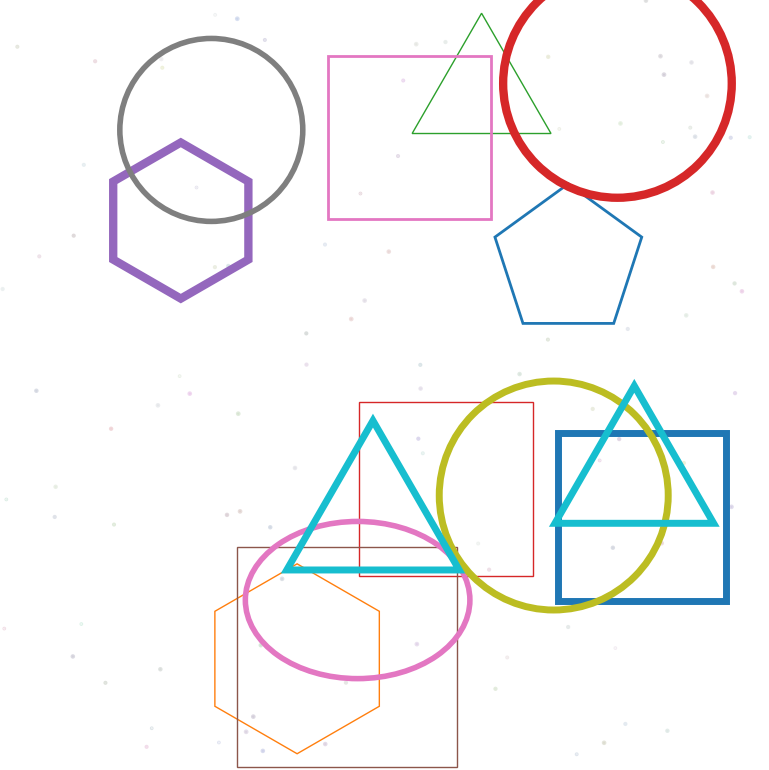[{"shape": "square", "thickness": 2.5, "radius": 0.55, "center": [0.834, 0.328]}, {"shape": "pentagon", "thickness": 1, "radius": 0.5, "center": [0.738, 0.661]}, {"shape": "hexagon", "thickness": 0.5, "radius": 0.62, "center": [0.386, 0.144]}, {"shape": "triangle", "thickness": 0.5, "radius": 0.52, "center": [0.625, 0.879]}, {"shape": "circle", "thickness": 3, "radius": 0.74, "center": [0.802, 0.892]}, {"shape": "square", "thickness": 0.5, "radius": 0.56, "center": [0.579, 0.365]}, {"shape": "hexagon", "thickness": 3, "radius": 0.51, "center": [0.235, 0.714]}, {"shape": "square", "thickness": 0.5, "radius": 0.71, "center": [0.45, 0.147]}, {"shape": "oval", "thickness": 2, "radius": 0.73, "center": [0.464, 0.221]}, {"shape": "square", "thickness": 1, "radius": 0.53, "center": [0.532, 0.821]}, {"shape": "circle", "thickness": 2, "radius": 0.59, "center": [0.274, 0.831]}, {"shape": "circle", "thickness": 2.5, "radius": 0.74, "center": [0.719, 0.356]}, {"shape": "triangle", "thickness": 2.5, "radius": 0.65, "center": [0.484, 0.324]}, {"shape": "triangle", "thickness": 2.5, "radius": 0.6, "center": [0.824, 0.38]}]